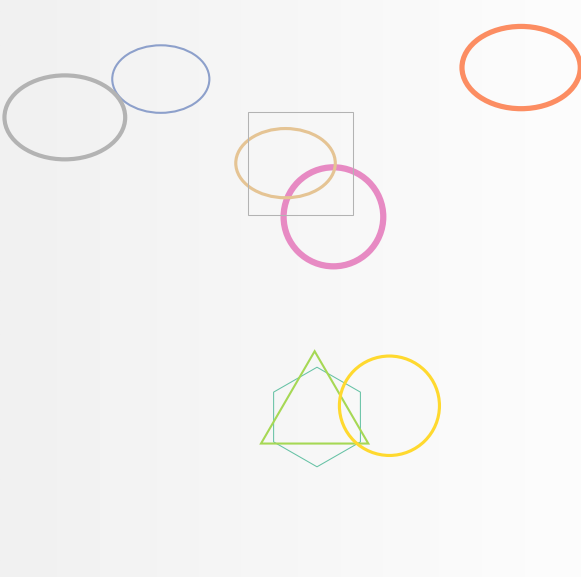[{"shape": "hexagon", "thickness": 0.5, "radius": 0.43, "center": [0.545, 0.277]}, {"shape": "oval", "thickness": 2.5, "radius": 0.51, "center": [0.897, 0.882]}, {"shape": "oval", "thickness": 1, "radius": 0.42, "center": [0.277, 0.862]}, {"shape": "circle", "thickness": 3, "radius": 0.43, "center": [0.574, 0.624]}, {"shape": "triangle", "thickness": 1, "radius": 0.53, "center": [0.541, 0.284]}, {"shape": "circle", "thickness": 1.5, "radius": 0.43, "center": [0.67, 0.297]}, {"shape": "oval", "thickness": 1.5, "radius": 0.43, "center": [0.491, 0.717]}, {"shape": "oval", "thickness": 2, "radius": 0.52, "center": [0.112, 0.796]}, {"shape": "square", "thickness": 0.5, "radius": 0.45, "center": [0.517, 0.716]}]